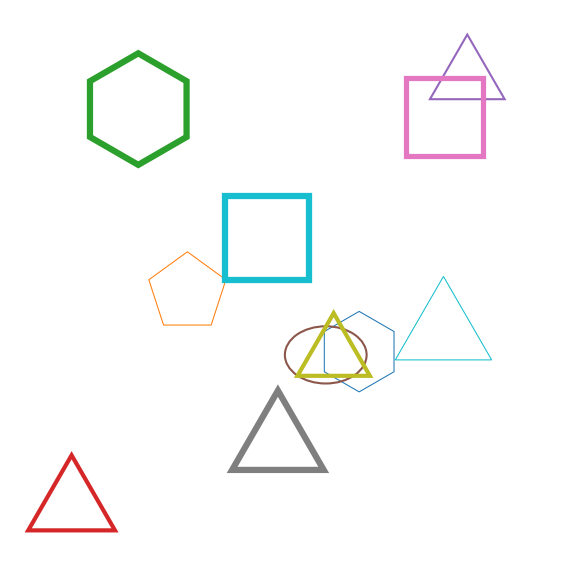[{"shape": "hexagon", "thickness": 0.5, "radius": 0.35, "center": [0.622, 0.39]}, {"shape": "pentagon", "thickness": 0.5, "radius": 0.35, "center": [0.324, 0.493]}, {"shape": "hexagon", "thickness": 3, "radius": 0.48, "center": [0.239, 0.81]}, {"shape": "triangle", "thickness": 2, "radius": 0.43, "center": [0.124, 0.124]}, {"shape": "triangle", "thickness": 1, "radius": 0.37, "center": [0.809, 0.865]}, {"shape": "oval", "thickness": 1, "radius": 0.35, "center": [0.564, 0.385]}, {"shape": "square", "thickness": 2.5, "radius": 0.33, "center": [0.769, 0.797]}, {"shape": "triangle", "thickness": 3, "radius": 0.46, "center": [0.481, 0.231]}, {"shape": "triangle", "thickness": 2, "radius": 0.36, "center": [0.578, 0.385]}, {"shape": "square", "thickness": 3, "radius": 0.36, "center": [0.462, 0.587]}, {"shape": "triangle", "thickness": 0.5, "radius": 0.48, "center": [0.768, 0.424]}]